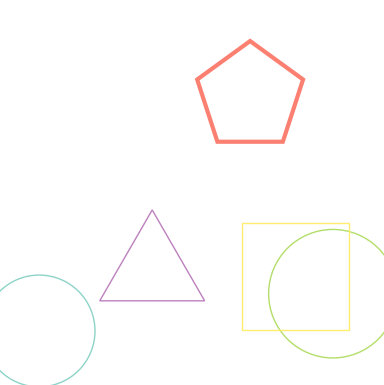[{"shape": "circle", "thickness": 1, "radius": 0.73, "center": [0.102, 0.14]}, {"shape": "pentagon", "thickness": 3, "radius": 0.72, "center": [0.65, 0.749]}, {"shape": "circle", "thickness": 1, "radius": 0.83, "center": [0.865, 0.237]}, {"shape": "triangle", "thickness": 1, "radius": 0.79, "center": [0.395, 0.297]}, {"shape": "square", "thickness": 1, "radius": 0.7, "center": [0.767, 0.282]}]